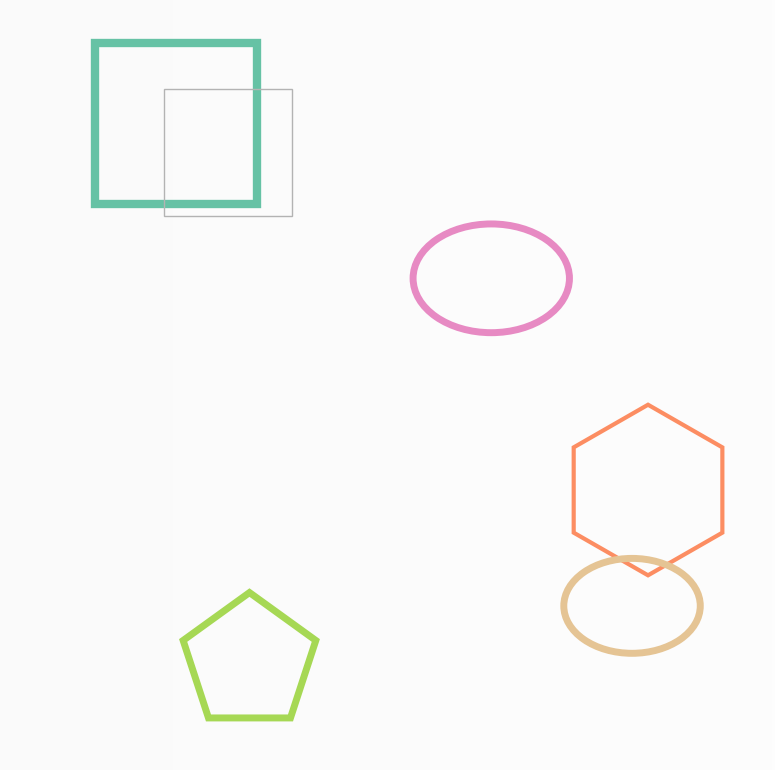[{"shape": "square", "thickness": 3, "radius": 0.52, "center": [0.227, 0.839]}, {"shape": "hexagon", "thickness": 1.5, "radius": 0.55, "center": [0.836, 0.364]}, {"shape": "oval", "thickness": 2.5, "radius": 0.5, "center": [0.634, 0.639]}, {"shape": "pentagon", "thickness": 2.5, "radius": 0.45, "center": [0.322, 0.14]}, {"shape": "oval", "thickness": 2.5, "radius": 0.44, "center": [0.816, 0.213]}, {"shape": "square", "thickness": 0.5, "radius": 0.41, "center": [0.294, 0.802]}]